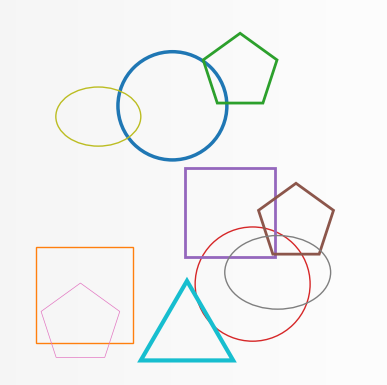[{"shape": "circle", "thickness": 2.5, "radius": 0.7, "center": [0.445, 0.725]}, {"shape": "square", "thickness": 1, "radius": 0.63, "center": [0.218, 0.234]}, {"shape": "pentagon", "thickness": 2, "radius": 0.5, "center": [0.62, 0.813]}, {"shape": "circle", "thickness": 1, "radius": 0.74, "center": [0.652, 0.262]}, {"shape": "square", "thickness": 2, "radius": 0.58, "center": [0.593, 0.448]}, {"shape": "pentagon", "thickness": 2, "radius": 0.51, "center": [0.764, 0.422]}, {"shape": "pentagon", "thickness": 0.5, "radius": 0.53, "center": [0.208, 0.158]}, {"shape": "oval", "thickness": 1, "radius": 0.68, "center": [0.717, 0.293]}, {"shape": "oval", "thickness": 1, "radius": 0.55, "center": [0.254, 0.697]}, {"shape": "triangle", "thickness": 3, "radius": 0.69, "center": [0.482, 0.133]}]